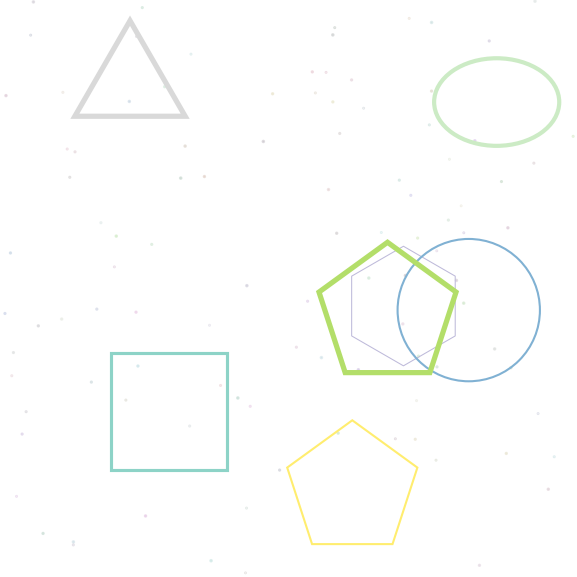[{"shape": "square", "thickness": 1.5, "radius": 0.5, "center": [0.292, 0.287]}, {"shape": "hexagon", "thickness": 0.5, "radius": 0.52, "center": [0.699, 0.469]}, {"shape": "circle", "thickness": 1, "radius": 0.62, "center": [0.812, 0.462]}, {"shape": "pentagon", "thickness": 2.5, "radius": 0.62, "center": [0.671, 0.455]}, {"shape": "triangle", "thickness": 2.5, "radius": 0.55, "center": [0.225, 0.853]}, {"shape": "oval", "thickness": 2, "radius": 0.54, "center": [0.86, 0.822]}, {"shape": "pentagon", "thickness": 1, "radius": 0.59, "center": [0.61, 0.153]}]